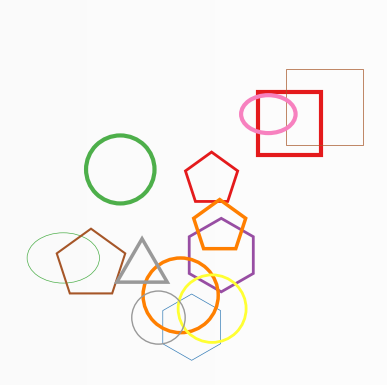[{"shape": "square", "thickness": 3, "radius": 0.41, "center": [0.747, 0.679]}, {"shape": "pentagon", "thickness": 2, "radius": 0.35, "center": [0.546, 0.534]}, {"shape": "hexagon", "thickness": 0.5, "radius": 0.43, "center": [0.495, 0.15]}, {"shape": "oval", "thickness": 0.5, "radius": 0.47, "center": [0.163, 0.33]}, {"shape": "circle", "thickness": 3, "radius": 0.44, "center": [0.31, 0.56]}, {"shape": "hexagon", "thickness": 2, "radius": 0.48, "center": [0.571, 0.337]}, {"shape": "circle", "thickness": 2.5, "radius": 0.48, "center": [0.466, 0.233]}, {"shape": "pentagon", "thickness": 2.5, "radius": 0.35, "center": [0.567, 0.411]}, {"shape": "circle", "thickness": 2, "radius": 0.44, "center": [0.547, 0.198]}, {"shape": "pentagon", "thickness": 1.5, "radius": 0.46, "center": [0.235, 0.313]}, {"shape": "square", "thickness": 0.5, "radius": 0.5, "center": [0.838, 0.721]}, {"shape": "oval", "thickness": 3, "radius": 0.35, "center": [0.692, 0.704]}, {"shape": "triangle", "thickness": 2.5, "radius": 0.38, "center": [0.367, 0.305]}, {"shape": "circle", "thickness": 1, "radius": 0.34, "center": [0.409, 0.175]}]